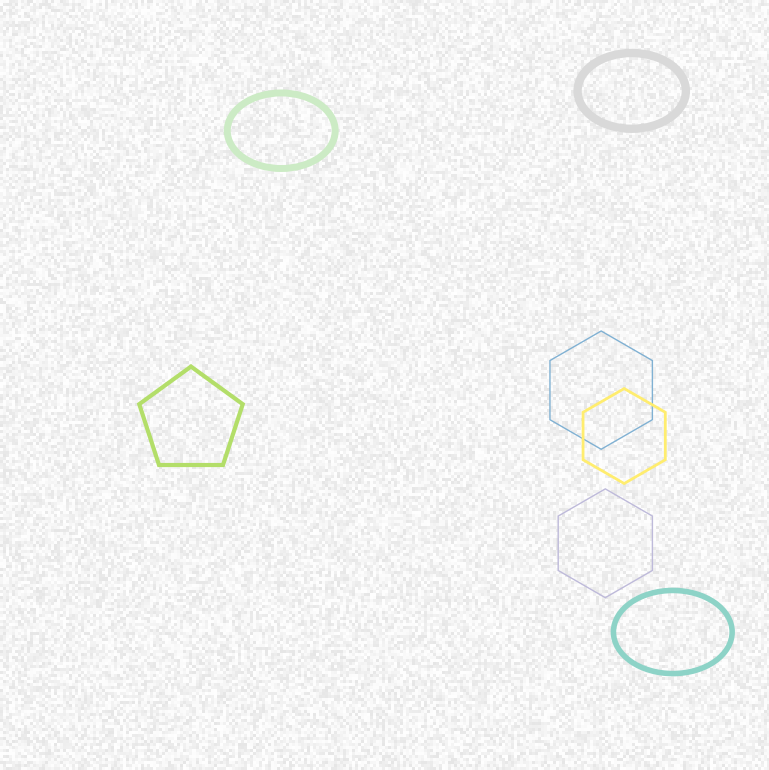[{"shape": "oval", "thickness": 2, "radius": 0.39, "center": [0.874, 0.179]}, {"shape": "hexagon", "thickness": 0.5, "radius": 0.35, "center": [0.786, 0.294]}, {"shape": "hexagon", "thickness": 0.5, "radius": 0.38, "center": [0.781, 0.493]}, {"shape": "pentagon", "thickness": 1.5, "radius": 0.35, "center": [0.248, 0.453]}, {"shape": "oval", "thickness": 3, "radius": 0.35, "center": [0.82, 0.882]}, {"shape": "oval", "thickness": 2.5, "radius": 0.35, "center": [0.365, 0.83]}, {"shape": "hexagon", "thickness": 1, "radius": 0.31, "center": [0.811, 0.434]}]